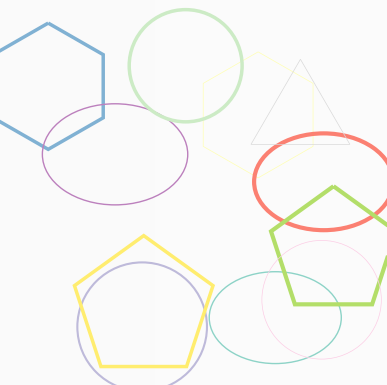[{"shape": "oval", "thickness": 1, "radius": 0.85, "center": [0.71, 0.175]}, {"shape": "hexagon", "thickness": 0.5, "radius": 0.82, "center": [0.666, 0.702]}, {"shape": "circle", "thickness": 1.5, "radius": 0.84, "center": [0.367, 0.151]}, {"shape": "oval", "thickness": 3, "radius": 0.9, "center": [0.835, 0.528]}, {"shape": "hexagon", "thickness": 2.5, "radius": 0.82, "center": [0.124, 0.776]}, {"shape": "pentagon", "thickness": 3, "radius": 0.85, "center": [0.861, 0.347]}, {"shape": "circle", "thickness": 0.5, "radius": 0.77, "center": [0.83, 0.221]}, {"shape": "triangle", "thickness": 0.5, "radius": 0.74, "center": [0.775, 0.699]}, {"shape": "oval", "thickness": 1, "radius": 0.94, "center": [0.297, 0.599]}, {"shape": "circle", "thickness": 2.5, "radius": 0.73, "center": [0.479, 0.829]}, {"shape": "pentagon", "thickness": 2.5, "radius": 0.94, "center": [0.371, 0.2]}]